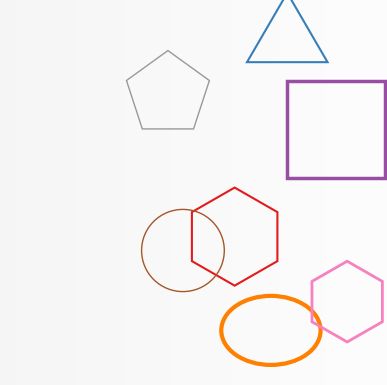[{"shape": "hexagon", "thickness": 1.5, "radius": 0.64, "center": [0.606, 0.385]}, {"shape": "triangle", "thickness": 1.5, "radius": 0.6, "center": [0.741, 0.899]}, {"shape": "square", "thickness": 2.5, "radius": 0.63, "center": [0.867, 0.663]}, {"shape": "oval", "thickness": 3, "radius": 0.64, "center": [0.699, 0.142]}, {"shape": "circle", "thickness": 1, "radius": 0.53, "center": [0.472, 0.349]}, {"shape": "hexagon", "thickness": 2, "radius": 0.52, "center": [0.896, 0.217]}, {"shape": "pentagon", "thickness": 1, "radius": 0.56, "center": [0.433, 0.756]}]